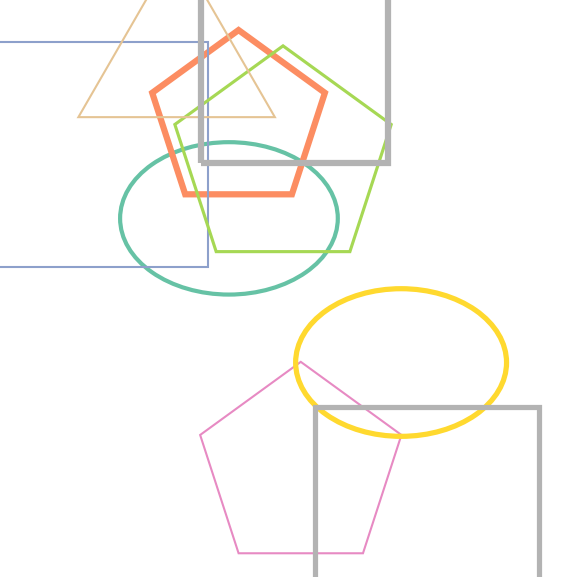[{"shape": "oval", "thickness": 2, "radius": 0.94, "center": [0.396, 0.621]}, {"shape": "pentagon", "thickness": 3, "radius": 0.79, "center": [0.413, 0.79]}, {"shape": "square", "thickness": 1, "radius": 0.97, "center": [0.166, 0.731]}, {"shape": "pentagon", "thickness": 1, "radius": 0.92, "center": [0.521, 0.189]}, {"shape": "pentagon", "thickness": 1.5, "radius": 0.98, "center": [0.49, 0.723]}, {"shape": "oval", "thickness": 2.5, "radius": 0.91, "center": [0.695, 0.371]}, {"shape": "triangle", "thickness": 1, "radius": 0.98, "center": [0.306, 0.894]}, {"shape": "square", "thickness": 3, "radius": 0.81, "center": [0.51, 0.879]}, {"shape": "square", "thickness": 2.5, "radius": 0.97, "center": [0.739, 0.101]}]